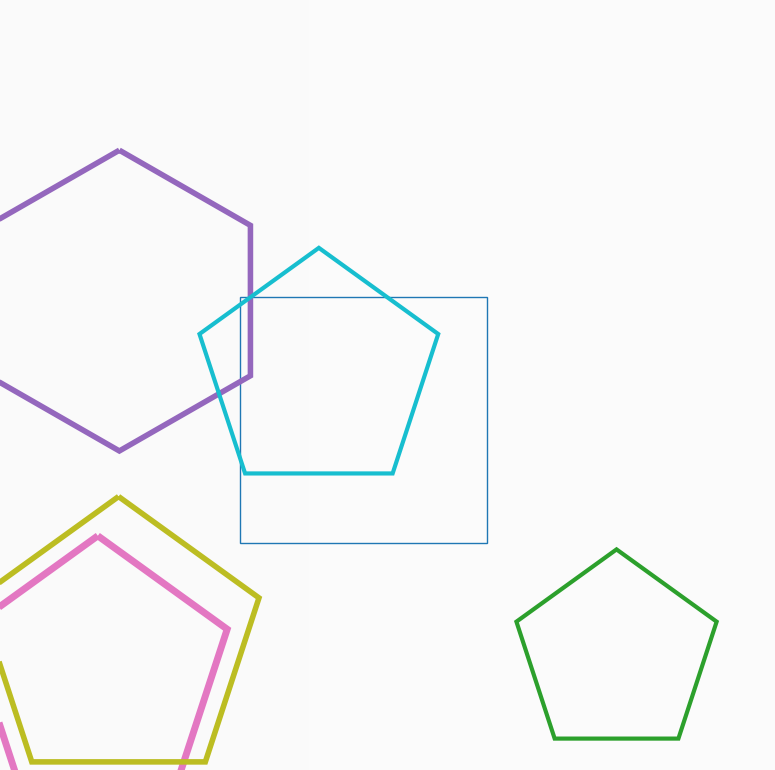[{"shape": "square", "thickness": 0.5, "radius": 0.8, "center": [0.469, 0.454]}, {"shape": "pentagon", "thickness": 1.5, "radius": 0.68, "center": [0.796, 0.151]}, {"shape": "hexagon", "thickness": 2, "radius": 0.98, "center": [0.154, 0.61]}, {"shape": "pentagon", "thickness": 2.5, "radius": 0.88, "center": [0.126, 0.129]}, {"shape": "pentagon", "thickness": 2, "radius": 0.95, "center": [0.153, 0.165]}, {"shape": "pentagon", "thickness": 1.5, "radius": 0.81, "center": [0.411, 0.516]}]